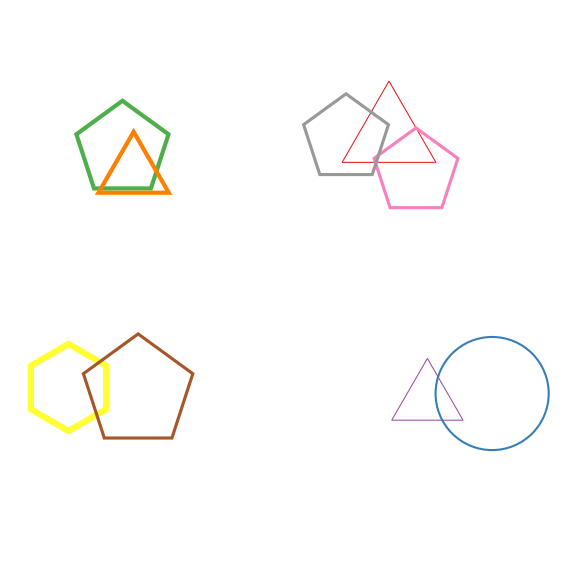[{"shape": "triangle", "thickness": 0.5, "radius": 0.47, "center": [0.674, 0.765]}, {"shape": "circle", "thickness": 1, "radius": 0.49, "center": [0.852, 0.318]}, {"shape": "pentagon", "thickness": 2, "radius": 0.42, "center": [0.212, 0.741]}, {"shape": "triangle", "thickness": 0.5, "radius": 0.36, "center": [0.74, 0.307]}, {"shape": "triangle", "thickness": 2, "radius": 0.35, "center": [0.231, 0.701]}, {"shape": "hexagon", "thickness": 3, "radius": 0.38, "center": [0.119, 0.328]}, {"shape": "pentagon", "thickness": 1.5, "radius": 0.5, "center": [0.239, 0.321]}, {"shape": "pentagon", "thickness": 1.5, "radius": 0.38, "center": [0.72, 0.701]}, {"shape": "pentagon", "thickness": 1.5, "radius": 0.39, "center": [0.599, 0.759]}]